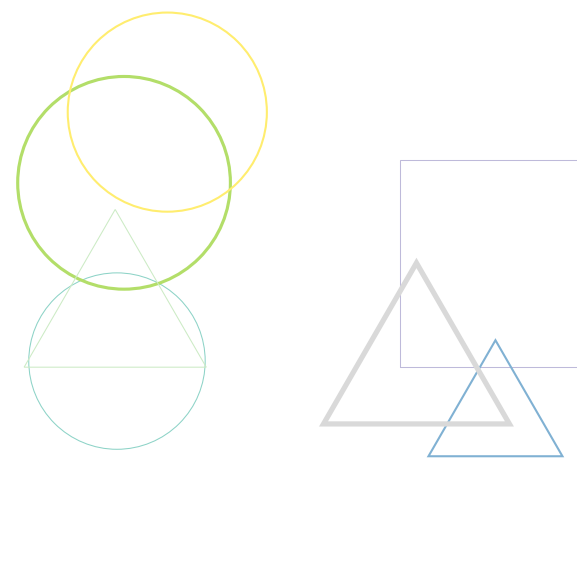[{"shape": "circle", "thickness": 0.5, "radius": 0.76, "center": [0.203, 0.374]}, {"shape": "square", "thickness": 0.5, "radius": 0.89, "center": [0.872, 0.543]}, {"shape": "triangle", "thickness": 1, "radius": 0.67, "center": [0.858, 0.276]}, {"shape": "circle", "thickness": 1.5, "radius": 0.92, "center": [0.215, 0.683]}, {"shape": "triangle", "thickness": 2.5, "radius": 0.93, "center": [0.721, 0.358]}, {"shape": "triangle", "thickness": 0.5, "radius": 0.91, "center": [0.199, 0.454]}, {"shape": "circle", "thickness": 1, "radius": 0.86, "center": [0.29, 0.805]}]